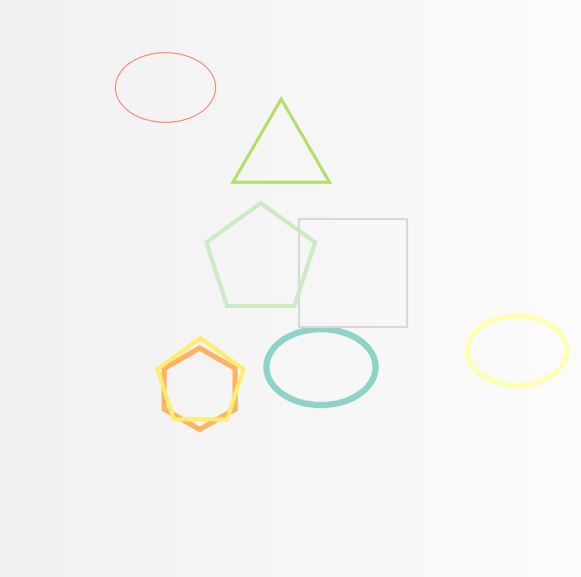[{"shape": "oval", "thickness": 3, "radius": 0.47, "center": [0.552, 0.363]}, {"shape": "oval", "thickness": 2.5, "radius": 0.43, "center": [0.889, 0.392]}, {"shape": "oval", "thickness": 0.5, "radius": 0.43, "center": [0.285, 0.848]}, {"shape": "hexagon", "thickness": 2.5, "radius": 0.35, "center": [0.343, 0.326]}, {"shape": "triangle", "thickness": 1.5, "radius": 0.48, "center": [0.484, 0.732]}, {"shape": "square", "thickness": 1, "radius": 0.47, "center": [0.607, 0.527]}, {"shape": "pentagon", "thickness": 2, "radius": 0.49, "center": [0.449, 0.549]}, {"shape": "pentagon", "thickness": 2, "radius": 0.39, "center": [0.345, 0.336]}]